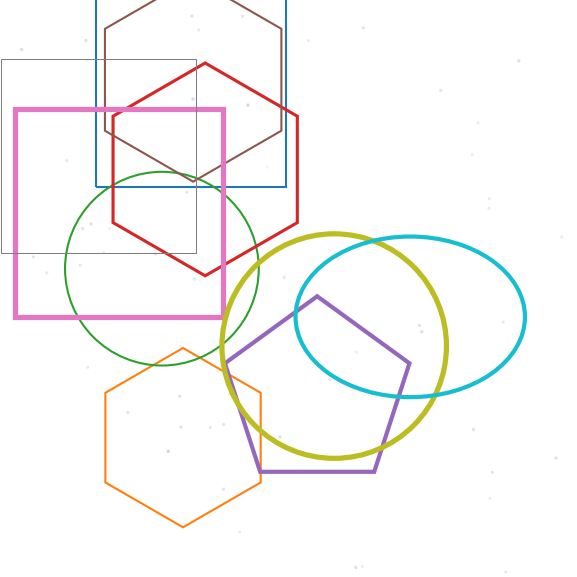[{"shape": "square", "thickness": 1, "radius": 0.82, "center": [0.33, 0.84]}, {"shape": "hexagon", "thickness": 1, "radius": 0.78, "center": [0.317, 0.241]}, {"shape": "circle", "thickness": 1, "radius": 0.84, "center": [0.28, 0.534]}, {"shape": "hexagon", "thickness": 1.5, "radius": 0.92, "center": [0.355, 0.706]}, {"shape": "pentagon", "thickness": 2, "radius": 0.84, "center": [0.549, 0.318]}, {"shape": "hexagon", "thickness": 1, "radius": 0.88, "center": [0.334, 0.861]}, {"shape": "square", "thickness": 2.5, "radius": 0.9, "center": [0.206, 0.63]}, {"shape": "square", "thickness": 0.5, "radius": 0.84, "center": [0.171, 0.73]}, {"shape": "circle", "thickness": 2.5, "radius": 0.97, "center": [0.579, 0.4]}, {"shape": "oval", "thickness": 2, "radius": 0.99, "center": [0.71, 0.45]}]